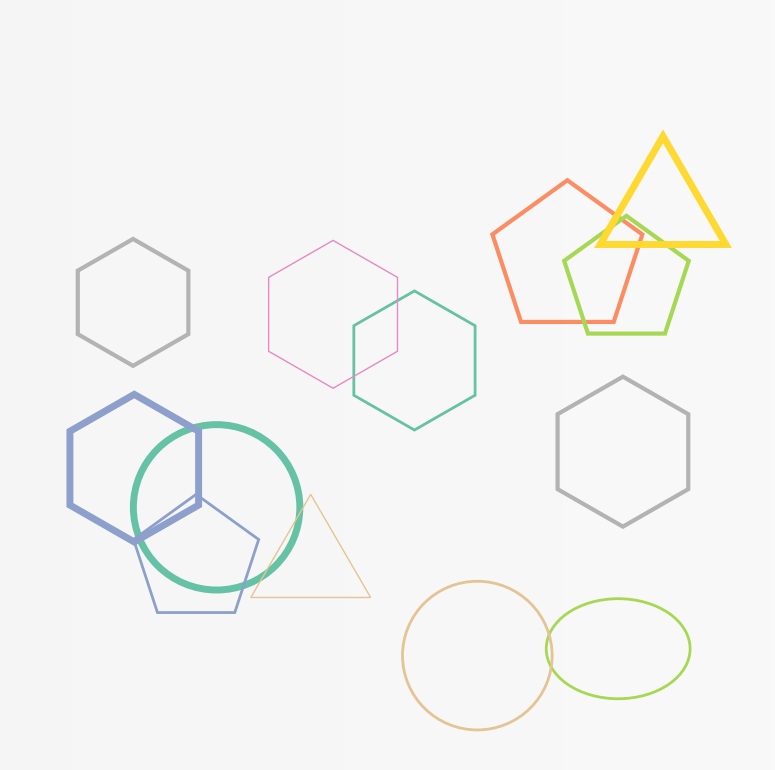[{"shape": "circle", "thickness": 2.5, "radius": 0.54, "center": [0.279, 0.341]}, {"shape": "hexagon", "thickness": 1, "radius": 0.45, "center": [0.535, 0.532]}, {"shape": "pentagon", "thickness": 1.5, "radius": 0.51, "center": [0.732, 0.664]}, {"shape": "hexagon", "thickness": 2.5, "radius": 0.48, "center": [0.173, 0.392]}, {"shape": "pentagon", "thickness": 1, "radius": 0.42, "center": [0.253, 0.273]}, {"shape": "hexagon", "thickness": 0.5, "radius": 0.48, "center": [0.43, 0.592]}, {"shape": "oval", "thickness": 1, "radius": 0.46, "center": [0.798, 0.157]}, {"shape": "pentagon", "thickness": 1.5, "radius": 0.42, "center": [0.808, 0.635]}, {"shape": "triangle", "thickness": 2.5, "radius": 0.47, "center": [0.855, 0.729]}, {"shape": "circle", "thickness": 1, "radius": 0.48, "center": [0.616, 0.149]}, {"shape": "triangle", "thickness": 0.5, "radius": 0.45, "center": [0.401, 0.269]}, {"shape": "hexagon", "thickness": 1.5, "radius": 0.41, "center": [0.172, 0.607]}, {"shape": "hexagon", "thickness": 1.5, "radius": 0.49, "center": [0.804, 0.413]}]